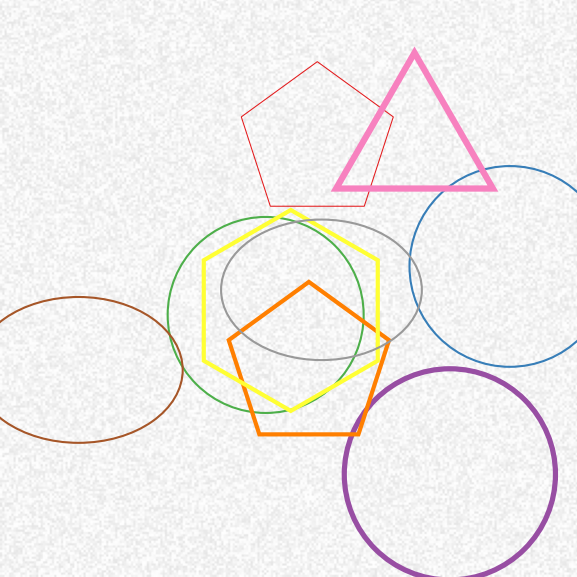[{"shape": "pentagon", "thickness": 0.5, "radius": 0.69, "center": [0.549, 0.754]}, {"shape": "circle", "thickness": 1, "radius": 0.87, "center": [0.883, 0.538]}, {"shape": "circle", "thickness": 1, "radius": 0.85, "center": [0.46, 0.454]}, {"shape": "circle", "thickness": 2.5, "radius": 0.91, "center": [0.779, 0.178]}, {"shape": "pentagon", "thickness": 2, "radius": 0.73, "center": [0.535, 0.365]}, {"shape": "hexagon", "thickness": 2, "radius": 0.87, "center": [0.503, 0.462]}, {"shape": "oval", "thickness": 1, "radius": 0.9, "center": [0.136, 0.359]}, {"shape": "triangle", "thickness": 3, "radius": 0.78, "center": [0.718, 0.751]}, {"shape": "oval", "thickness": 1, "radius": 0.87, "center": [0.557, 0.497]}]